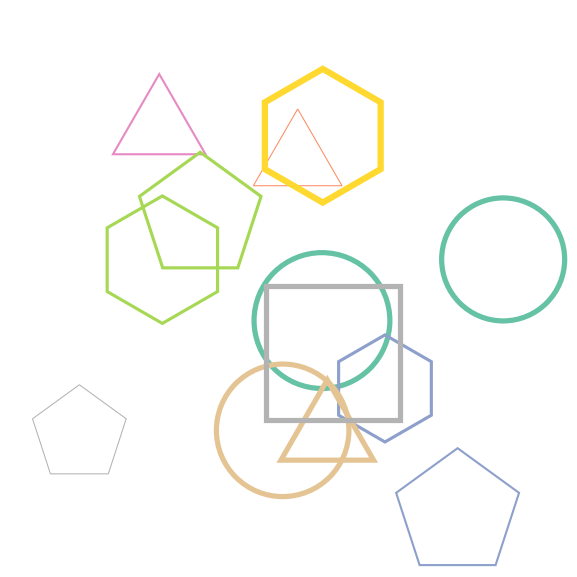[{"shape": "circle", "thickness": 2.5, "radius": 0.59, "center": [0.557, 0.444]}, {"shape": "circle", "thickness": 2.5, "radius": 0.53, "center": [0.871, 0.55]}, {"shape": "triangle", "thickness": 0.5, "radius": 0.44, "center": [0.515, 0.722]}, {"shape": "pentagon", "thickness": 1, "radius": 0.56, "center": [0.792, 0.111]}, {"shape": "hexagon", "thickness": 1.5, "radius": 0.46, "center": [0.667, 0.327]}, {"shape": "triangle", "thickness": 1, "radius": 0.46, "center": [0.276, 0.778]}, {"shape": "pentagon", "thickness": 1.5, "radius": 0.55, "center": [0.347, 0.625]}, {"shape": "hexagon", "thickness": 1.5, "radius": 0.55, "center": [0.281, 0.549]}, {"shape": "hexagon", "thickness": 3, "radius": 0.58, "center": [0.559, 0.764]}, {"shape": "circle", "thickness": 2.5, "radius": 0.57, "center": [0.489, 0.254]}, {"shape": "triangle", "thickness": 2.5, "radius": 0.46, "center": [0.567, 0.249]}, {"shape": "square", "thickness": 2.5, "radius": 0.58, "center": [0.577, 0.388]}, {"shape": "pentagon", "thickness": 0.5, "radius": 0.43, "center": [0.137, 0.248]}]